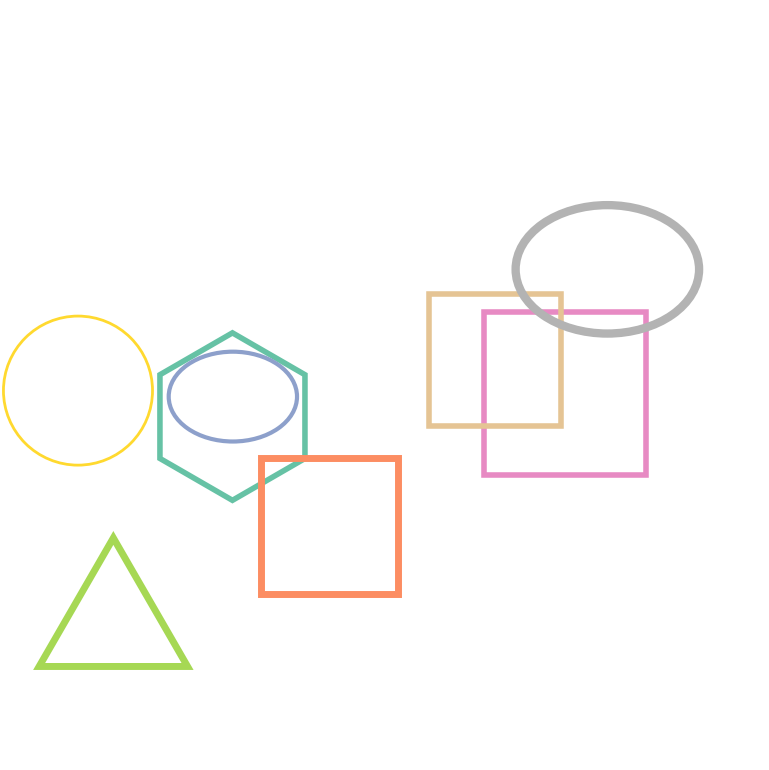[{"shape": "hexagon", "thickness": 2, "radius": 0.54, "center": [0.302, 0.459]}, {"shape": "square", "thickness": 2.5, "radius": 0.44, "center": [0.428, 0.317]}, {"shape": "oval", "thickness": 1.5, "radius": 0.42, "center": [0.302, 0.485]}, {"shape": "square", "thickness": 2, "radius": 0.53, "center": [0.734, 0.489]}, {"shape": "triangle", "thickness": 2.5, "radius": 0.56, "center": [0.147, 0.19]}, {"shape": "circle", "thickness": 1, "radius": 0.48, "center": [0.101, 0.493]}, {"shape": "square", "thickness": 2, "radius": 0.43, "center": [0.643, 0.532]}, {"shape": "oval", "thickness": 3, "radius": 0.6, "center": [0.789, 0.65]}]